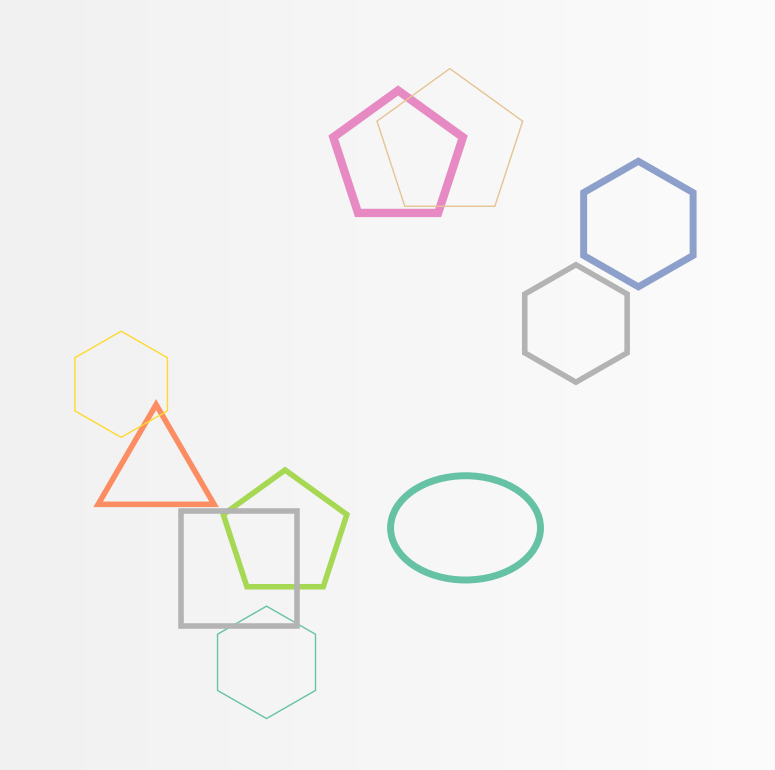[{"shape": "hexagon", "thickness": 0.5, "radius": 0.36, "center": [0.344, 0.14]}, {"shape": "oval", "thickness": 2.5, "radius": 0.48, "center": [0.601, 0.314]}, {"shape": "triangle", "thickness": 2, "radius": 0.43, "center": [0.201, 0.388]}, {"shape": "hexagon", "thickness": 2.5, "radius": 0.41, "center": [0.824, 0.709]}, {"shape": "pentagon", "thickness": 3, "radius": 0.44, "center": [0.514, 0.795]}, {"shape": "pentagon", "thickness": 2, "radius": 0.42, "center": [0.368, 0.306]}, {"shape": "hexagon", "thickness": 0.5, "radius": 0.34, "center": [0.156, 0.501]}, {"shape": "pentagon", "thickness": 0.5, "radius": 0.49, "center": [0.58, 0.812]}, {"shape": "hexagon", "thickness": 2, "radius": 0.38, "center": [0.743, 0.58]}, {"shape": "square", "thickness": 2, "radius": 0.37, "center": [0.308, 0.262]}]